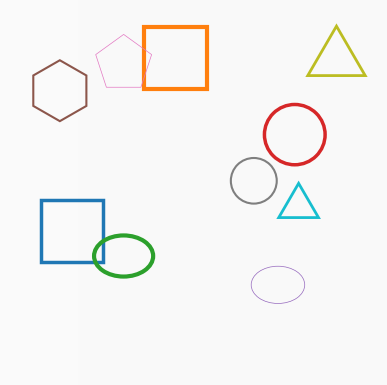[{"shape": "square", "thickness": 2.5, "radius": 0.4, "center": [0.185, 0.399]}, {"shape": "square", "thickness": 3, "radius": 0.41, "center": [0.452, 0.849]}, {"shape": "oval", "thickness": 3, "radius": 0.38, "center": [0.319, 0.335]}, {"shape": "circle", "thickness": 2.5, "radius": 0.39, "center": [0.761, 0.65]}, {"shape": "oval", "thickness": 0.5, "radius": 0.35, "center": [0.717, 0.26]}, {"shape": "hexagon", "thickness": 1.5, "radius": 0.4, "center": [0.154, 0.764]}, {"shape": "pentagon", "thickness": 0.5, "radius": 0.38, "center": [0.319, 0.835]}, {"shape": "circle", "thickness": 1.5, "radius": 0.3, "center": [0.655, 0.53]}, {"shape": "triangle", "thickness": 2, "radius": 0.43, "center": [0.868, 0.846]}, {"shape": "triangle", "thickness": 2, "radius": 0.3, "center": [0.771, 0.464]}]